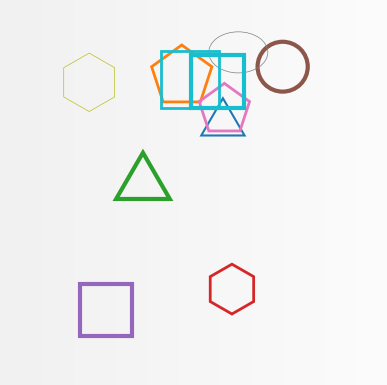[{"shape": "triangle", "thickness": 1.5, "radius": 0.32, "center": [0.575, 0.68]}, {"shape": "pentagon", "thickness": 2, "radius": 0.41, "center": [0.469, 0.801]}, {"shape": "triangle", "thickness": 3, "radius": 0.4, "center": [0.369, 0.523]}, {"shape": "hexagon", "thickness": 2, "radius": 0.32, "center": [0.599, 0.249]}, {"shape": "square", "thickness": 3, "radius": 0.34, "center": [0.274, 0.194]}, {"shape": "circle", "thickness": 3, "radius": 0.32, "center": [0.729, 0.827]}, {"shape": "pentagon", "thickness": 2, "radius": 0.34, "center": [0.579, 0.715]}, {"shape": "oval", "thickness": 0.5, "radius": 0.38, "center": [0.615, 0.864]}, {"shape": "hexagon", "thickness": 0.5, "radius": 0.38, "center": [0.23, 0.786]}, {"shape": "square", "thickness": 3, "radius": 0.34, "center": [0.562, 0.788]}, {"shape": "square", "thickness": 2, "radius": 0.37, "center": [0.491, 0.794]}]